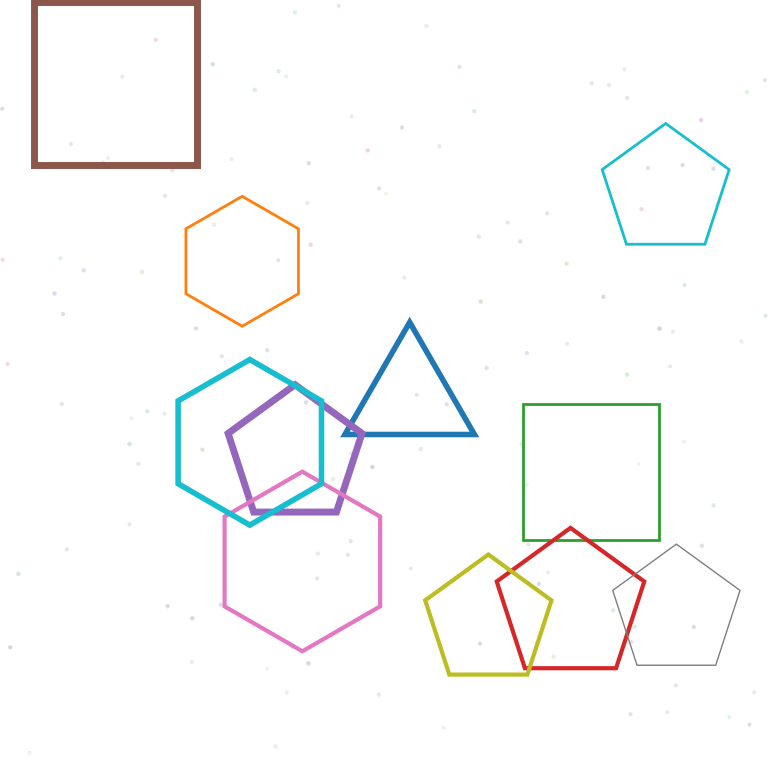[{"shape": "triangle", "thickness": 2, "radius": 0.49, "center": [0.532, 0.484]}, {"shape": "hexagon", "thickness": 1, "radius": 0.42, "center": [0.315, 0.661]}, {"shape": "square", "thickness": 1, "radius": 0.44, "center": [0.767, 0.387]}, {"shape": "pentagon", "thickness": 1.5, "radius": 0.5, "center": [0.741, 0.214]}, {"shape": "pentagon", "thickness": 2.5, "radius": 0.46, "center": [0.383, 0.409]}, {"shape": "square", "thickness": 2.5, "radius": 0.53, "center": [0.15, 0.892]}, {"shape": "hexagon", "thickness": 1.5, "radius": 0.58, "center": [0.393, 0.271]}, {"shape": "pentagon", "thickness": 0.5, "radius": 0.43, "center": [0.878, 0.206]}, {"shape": "pentagon", "thickness": 1.5, "radius": 0.43, "center": [0.634, 0.194]}, {"shape": "hexagon", "thickness": 2, "radius": 0.54, "center": [0.324, 0.426]}, {"shape": "pentagon", "thickness": 1, "radius": 0.43, "center": [0.865, 0.753]}]